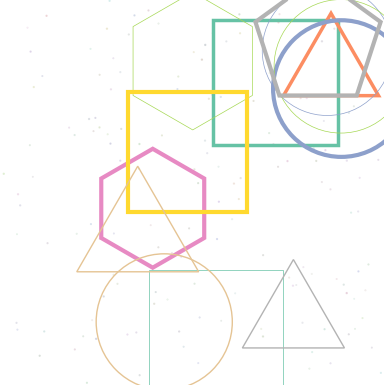[{"shape": "square", "thickness": 0.5, "radius": 0.87, "center": [0.561, 0.124]}, {"shape": "square", "thickness": 2.5, "radius": 0.81, "center": [0.717, 0.785]}, {"shape": "triangle", "thickness": 2.5, "radius": 0.71, "center": [0.86, 0.823]}, {"shape": "circle", "thickness": 0.5, "radius": 0.84, "center": [0.85, 0.869]}, {"shape": "circle", "thickness": 3, "radius": 0.89, "center": [0.887, 0.77]}, {"shape": "hexagon", "thickness": 3, "radius": 0.77, "center": [0.397, 0.459]}, {"shape": "hexagon", "thickness": 0.5, "radius": 0.89, "center": [0.501, 0.842]}, {"shape": "circle", "thickness": 0.5, "radius": 0.87, "center": [0.885, 0.828]}, {"shape": "square", "thickness": 3, "radius": 0.77, "center": [0.488, 0.605]}, {"shape": "triangle", "thickness": 1, "radius": 0.91, "center": [0.358, 0.385]}, {"shape": "circle", "thickness": 1, "radius": 0.88, "center": [0.427, 0.164]}, {"shape": "triangle", "thickness": 1, "radius": 0.77, "center": [0.762, 0.173]}, {"shape": "pentagon", "thickness": 3, "radius": 0.85, "center": [0.826, 0.89]}]